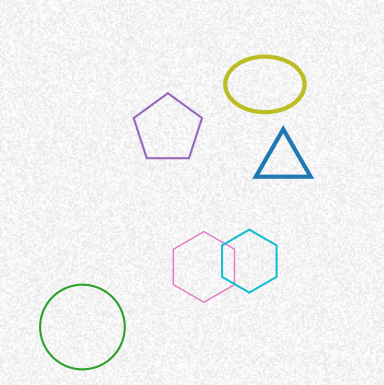[{"shape": "triangle", "thickness": 3, "radius": 0.41, "center": [0.736, 0.582]}, {"shape": "circle", "thickness": 1.5, "radius": 0.55, "center": [0.214, 0.151]}, {"shape": "pentagon", "thickness": 1.5, "radius": 0.47, "center": [0.436, 0.664]}, {"shape": "hexagon", "thickness": 1, "radius": 0.46, "center": [0.53, 0.307]}, {"shape": "oval", "thickness": 3, "radius": 0.52, "center": [0.688, 0.781]}, {"shape": "hexagon", "thickness": 1.5, "radius": 0.41, "center": [0.648, 0.322]}]